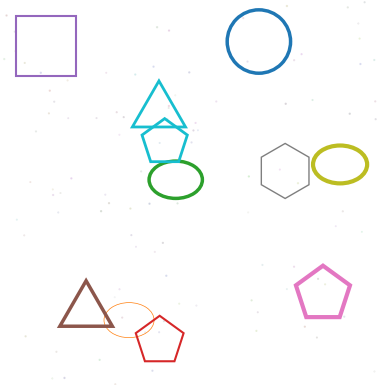[{"shape": "circle", "thickness": 2.5, "radius": 0.41, "center": [0.672, 0.892]}, {"shape": "oval", "thickness": 0.5, "radius": 0.32, "center": [0.335, 0.168]}, {"shape": "oval", "thickness": 2.5, "radius": 0.35, "center": [0.456, 0.533]}, {"shape": "pentagon", "thickness": 1.5, "radius": 0.33, "center": [0.415, 0.114]}, {"shape": "square", "thickness": 1.5, "radius": 0.39, "center": [0.12, 0.88]}, {"shape": "triangle", "thickness": 2.5, "radius": 0.39, "center": [0.224, 0.192]}, {"shape": "pentagon", "thickness": 3, "radius": 0.37, "center": [0.839, 0.236]}, {"shape": "hexagon", "thickness": 1, "radius": 0.36, "center": [0.741, 0.556]}, {"shape": "oval", "thickness": 3, "radius": 0.35, "center": [0.883, 0.573]}, {"shape": "triangle", "thickness": 2, "radius": 0.4, "center": [0.413, 0.71]}, {"shape": "pentagon", "thickness": 2, "radius": 0.31, "center": [0.428, 0.63]}]